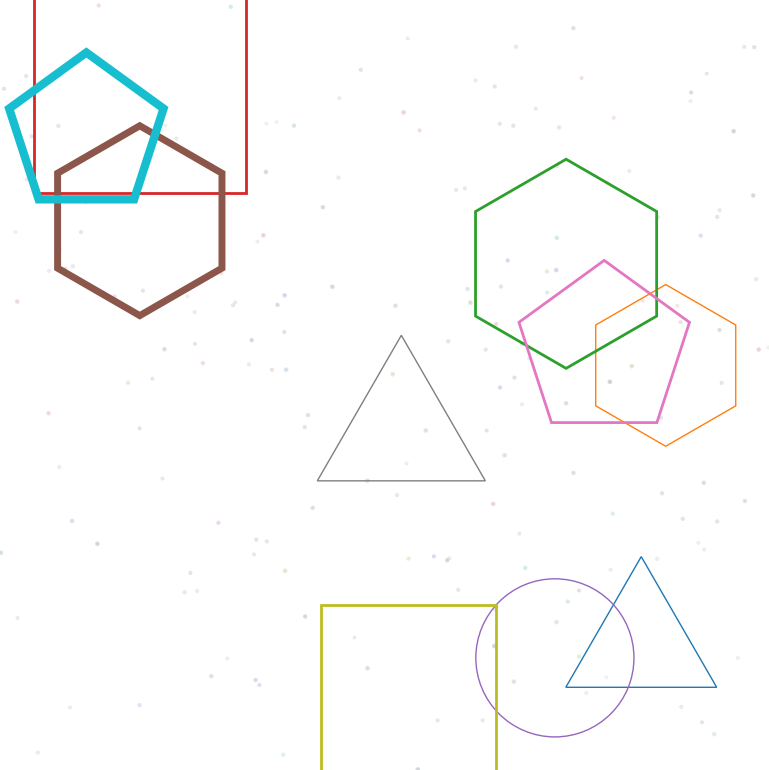[{"shape": "triangle", "thickness": 0.5, "radius": 0.57, "center": [0.833, 0.164]}, {"shape": "hexagon", "thickness": 0.5, "radius": 0.52, "center": [0.865, 0.525]}, {"shape": "hexagon", "thickness": 1, "radius": 0.68, "center": [0.735, 0.657]}, {"shape": "square", "thickness": 1, "radius": 0.69, "center": [0.182, 0.887]}, {"shape": "circle", "thickness": 0.5, "radius": 0.51, "center": [0.721, 0.146]}, {"shape": "hexagon", "thickness": 2.5, "radius": 0.62, "center": [0.182, 0.713]}, {"shape": "pentagon", "thickness": 1, "radius": 0.58, "center": [0.785, 0.545]}, {"shape": "triangle", "thickness": 0.5, "radius": 0.63, "center": [0.521, 0.439]}, {"shape": "square", "thickness": 1, "radius": 0.57, "center": [0.531, 0.101]}, {"shape": "pentagon", "thickness": 3, "radius": 0.53, "center": [0.112, 0.826]}]